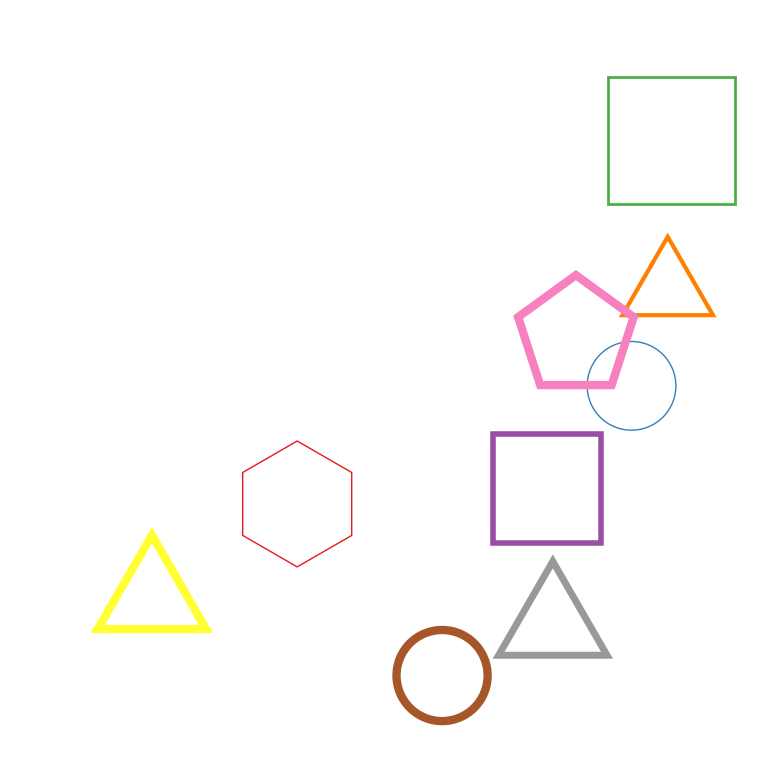[{"shape": "hexagon", "thickness": 0.5, "radius": 0.41, "center": [0.386, 0.346]}, {"shape": "circle", "thickness": 0.5, "radius": 0.29, "center": [0.82, 0.499]}, {"shape": "square", "thickness": 1, "radius": 0.42, "center": [0.872, 0.817]}, {"shape": "square", "thickness": 2, "radius": 0.35, "center": [0.71, 0.366]}, {"shape": "triangle", "thickness": 1.5, "radius": 0.34, "center": [0.867, 0.625]}, {"shape": "triangle", "thickness": 3, "radius": 0.41, "center": [0.197, 0.224]}, {"shape": "circle", "thickness": 3, "radius": 0.3, "center": [0.574, 0.123]}, {"shape": "pentagon", "thickness": 3, "radius": 0.39, "center": [0.748, 0.564]}, {"shape": "triangle", "thickness": 2.5, "radius": 0.41, "center": [0.718, 0.19]}]